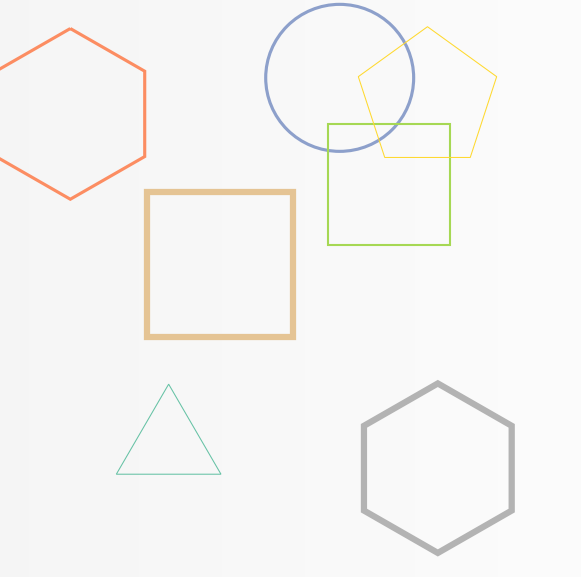[{"shape": "triangle", "thickness": 0.5, "radius": 0.52, "center": [0.29, 0.23]}, {"shape": "hexagon", "thickness": 1.5, "radius": 0.74, "center": [0.121, 0.802]}, {"shape": "circle", "thickness": 1.5, "radius": 0.64, "center": [0.584, 0.864]}, {"shape": "square", "thickness": 1, "radius": 0.53, "center": [0.669, 0.68]}, {"shape": "pentagon", "thickness": 0.5, "radius": 0.63, "center": [0.735, 0.828]}, {"shape": "square", "thickness": 3, "radius": 0.63, "center": [0.379, 0.542]}, {"shape": "hexagon", "thickness": 3, "radius": 0.73, "center": [0.753, 0.188]}]